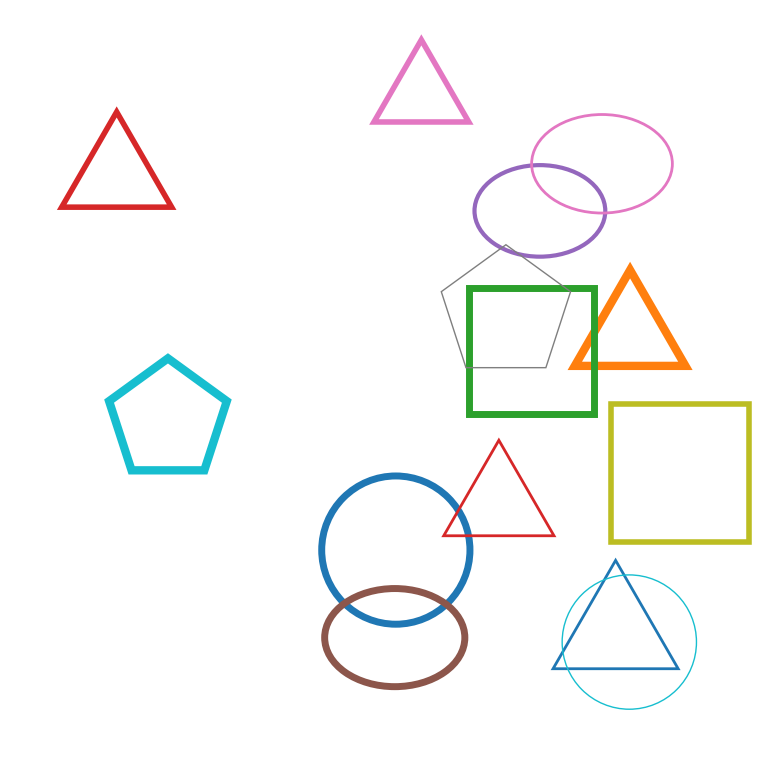[{"shape": "triangle", "thickness": 1, "radius": 0.47, "center": [0.799, 0.178]}, {"shape": "circle", "thickness": 2.5, "radius": 0.48, "center": [0.514, 0.286]}, {"shape": "triangle", "thickness": 3, "radius": 0.41, "center": [0.818, 0.566]}, {"shape": "square", "thickness": 2.5, "radius": 0.41, "center": [0.69, 0.544]}, {"shape": "triangle", "thickness": 1, "radius": 0.41, "center": [0.648, 0.346]}, {"shape": "triangle", "thickness": 2, "radius": 0.41, "center": [0.152, 0.772]}, {"shape": "oval", "thickness": 1.5, "radius": 0.42, "center": [0.701, 0.726]}, {"shape": "oval", "thickness": 2.5, "radius": 0.46, "center": [0.513, 0.172]}, {"shape": "triangle", "thickness": 2, "radius": 0.36, "center": [0.547, 0.877]}, {"shape": "oval", "thickness": 1, "radius": 0.46, "center": [0.782, 0.787]}, {"shape": "pentagon", "thickness": 0.5, "radius": 0.44, "center": [0.657, 0.594]}, {"shape": "square", "thickness": 2, "radius": 0.45, "center": [0.883, 0.386]}, {"shape": "pentagon", "thickness": 3, "radius": 0.4, "center": [0.218, 0.454]}, {"shape": "circle", "thickness": 0.5, "radius": 0.44, "center": [0.817, 0.166]}]